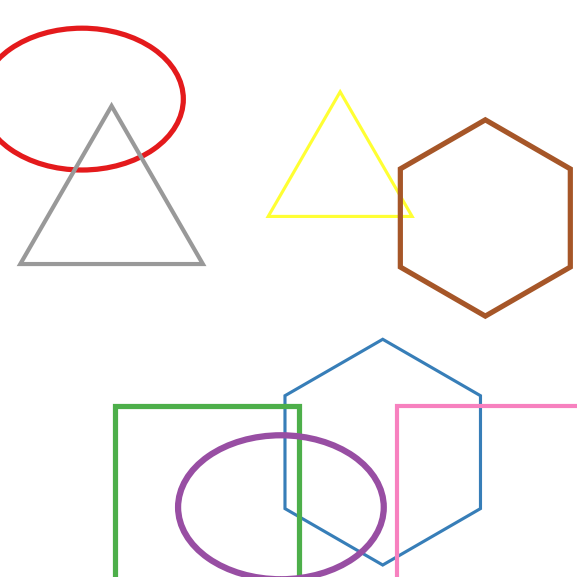[{"shape": "oval", "thickness": 2.5, "radius": 0.88, "center": [0.142, 0.828]}, {"shape": "hexagon", "thickness": 1.5, "radius": 0.98, "center": [0.663, 0.216]}, {"shape": "square", "thickness": 2.5, "radius": 0.8, "center": [0.359, 0.137]}, {"shape": "oval", "thickness": 3, "radius": 0.89, "center": [0.486, 0.121]}, {"shape": "triangle", "thickness": 1.5, "radius": 0.72, "center": [0.589, 0.696]}, {"shape": "hexagon", "thickness": 2.5, "radius": 0.85, "center": [0.84, 0.622]}, {"shape": "square", "thickness": 2, "radius": 0.96, "center": [0.88, 0.105]}, {"shape": "triangle", "thickness": 2, "radius": 0.91, "center": [0.193, 0.633]}]